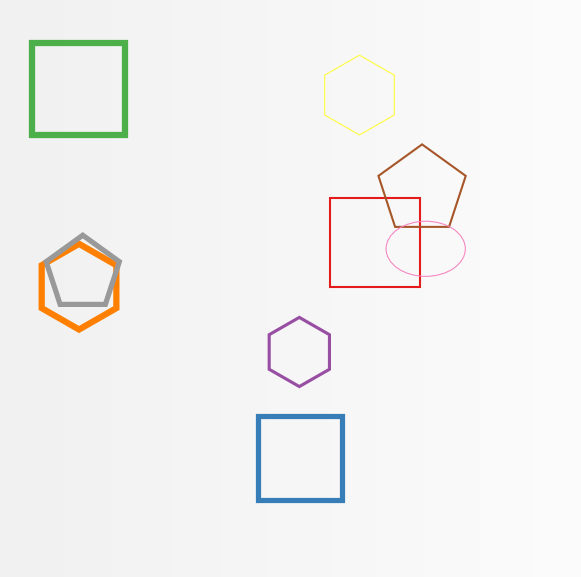[{"shape": "square", "thickness": 1, "radius": 0.39, "center": [0.646, 0.579]}, {"shape": "square", "thickness": 2.5, "radius": 0.36, "center": [0.516, 0.206]}, {"shape": "square", "thickness": 3, "radius": 0.4, "center": [0.135, 0.846]}, {"shape": "hexagon", "thickness": 1.5, "radius": 0.3, "center": [0.515, 0.39]}, {"shape": "hexagon", "thickness": 3, "radius": 0.37, "center": [0.136, 0.503]}, {"shape": "hexagon", "thickness": 0.5, "radius": 0.35, "center": [0.618, 0.835]}, {"shape": "pentagon", "thickness": 1, "radius": 0.39, "center": [0.726, 0.67]}, {"shape": "oval", "thickness": 0.5, "radius": 0.34, "center": [0.732, 0.568]}, {"shape": "pentagon", "thickness": 2.5, "radius": 0.33, "center": [0.142, 0.526]}]